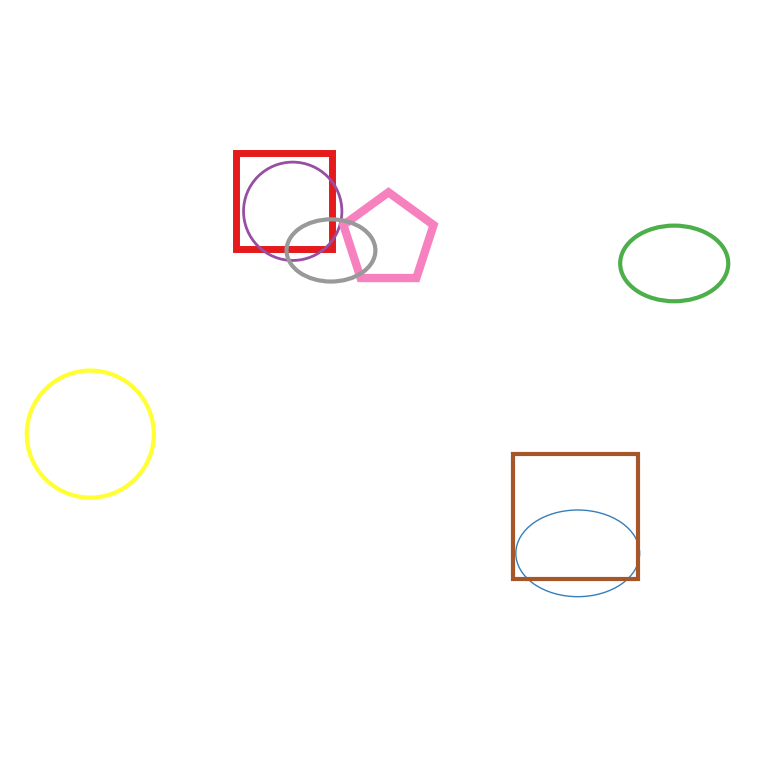[{"shape": "square", "thickness": 2.5, "radius": 0.31, "center": [0.369, 0.739]}, {"shape": "oval", "thickness": 0.5, "radius": 0.4, "center": [0.75, 0.281]}, {"shape": "oval", "thickness": 1.5, "radius": 0.35, "center": [0.876, 0.658]}, {"shape": "circle", "thickness": 1, "radius": 0.32, "center": [0.38, 0.726]}, {"shape": "circle", "thickness": 1.5, "radius": 0.41, "center": [0.117, 0.436]}, {"shape": "square", "thickness": 1.5, "radius": 0.41, "center": [0.748, 0.329]}, {"shape": "pentagon", "thickness": 3, "radius": 0.31, "center": [0.505, 0.689]}, {"shape": "oval", "thickness": 1.5, "radius": 0.29, "center": [0.43, 0.675]}]